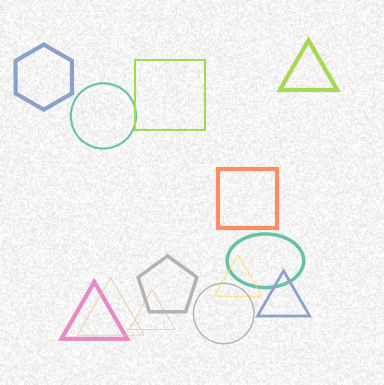[{"shape": "oval", "thickness": 2.5, "radius": 0.5, "center": [0.689, 0.323]}, {"shape": "circle", "thickness": 1.5, "radius": 0.42, "center": [0.269, 0.699]}, {"shape": "square", "thickness": 3, "radius": 0.38, "center": [0.644, 0.485]}, {"shape": "hexagon", "thickness": 3, "radius": 0.42, "center": [0.114, 0.8]}, {"shape": "triangle", "thickness": 2, "radius": 0.39, "center": [0.737, 0.218]}, {"shape": "triangle", "thickness": 3, "radius": 0.49, "center": [0.245, 0.169]}, {"shape": "square", "thickness": 1.5, "radius": 0.45, "center": [0.442, 0.754]}, {"shape": "triangle", "thickness": 3, "radius": 0.43, "center": [0.801, 0.809]}, {"shape": "triangle", "thickness": 0.5, "radius": 0.36, "center": [0.618, 0.267]}, {"shape": "triangle", "thickness": 0.5, "radius": 0.5, "center": [0.288, 0.179]}, {"shape": "triangle", "thickness": 0.5, "radius": 0.35, "center": [0.395, 0.179]}, {"shape": "pentagon", "thickness": 2.5, "radius": 0.4, "center": [0.435, 0.255]}, {"shape": "circle", "thickness": 1, "radius": 0.39, "center": [0.581, 0.186]}]